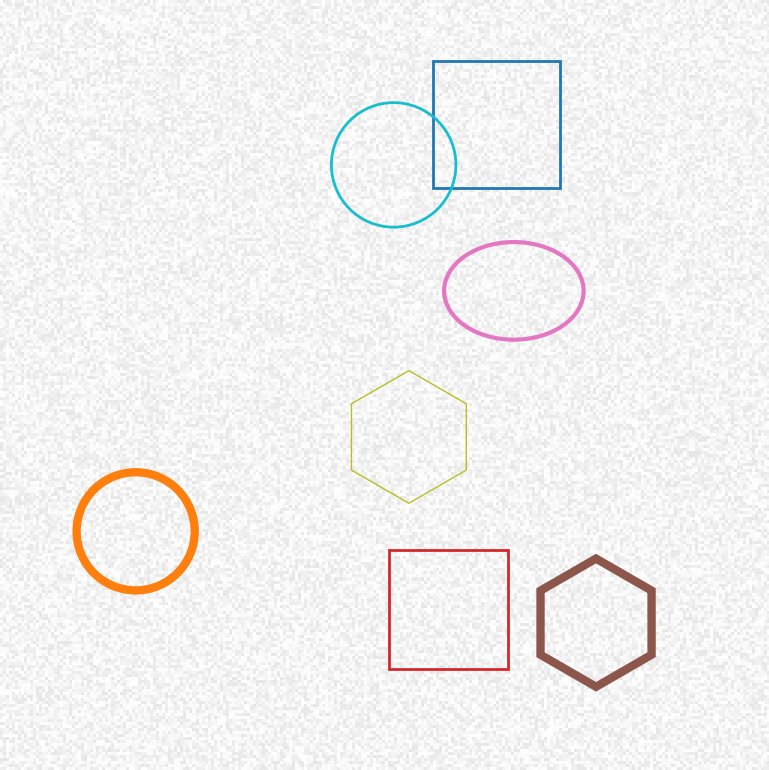[{"shape": "square", "thickness": 1, "radius": 0.41, "center": [0.645, 0.838]}, {"shape": "circle", "thickness": 3, "radius": 0.38, "center": [0.176, 0.31]}, {"shape": "square", "thickness": 1, "radius": 0.39, "center": [0.583, 0.209]}, {"shape": "hexagon", "thickness": 3, "radius": 0.42, "center": [0.774, 0.191]}, {"shape": "oval", "thickness": 1.5, "radius": 0.45, "center": [0.667, 0.622]}, {"shape": "hexagon", "thickness": 0.5, "radius": 0.43, "center": [0.531, 0.433]}, {"shape": "circle", "thickness": 1, "radius": 0.4, "center": [0.511, 0.786]}]